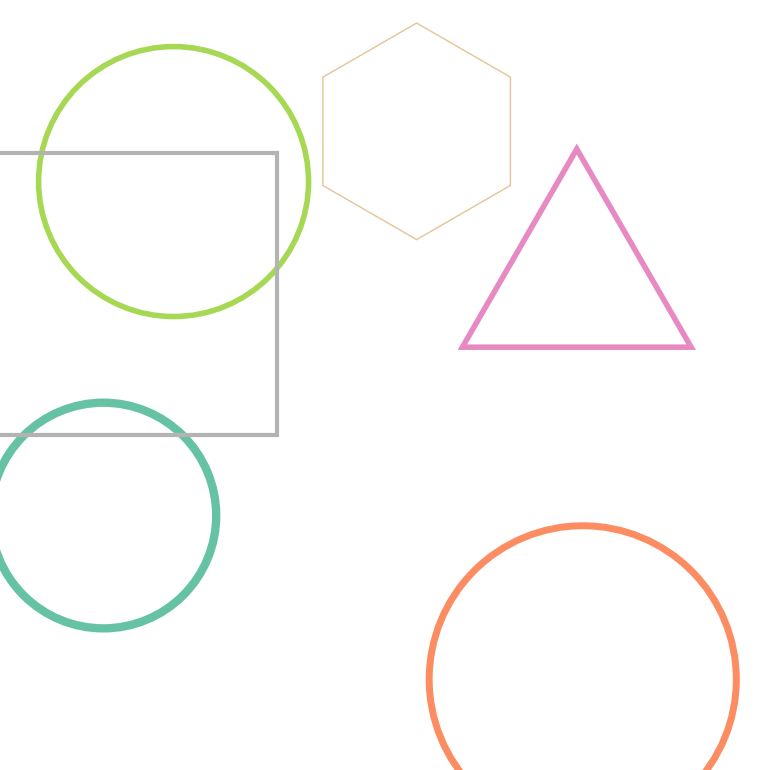[{"shape": "circle", "thickness": 3, "radius": 0.73, "center": [0.134, 0.33]}, {"shape": "circle", "thickness": 2.5, "radius": 1.0, "center": [0.757, 0.118]}, {"shape": "triangle", "thickness": 2, "radius": 0.86, "center": [0.749, 0.635]}, {"shape": "circle", "thickness": 2, "radius": 0.88, "center": [0.225, 0.764]}, {"shape": "hexagon", "thickness": 0.5, "radius": 0.7, "center": [0.541, 0.829]}, {"shape": "square", "thickness": 1.5, "radius": 0.92, "center": [0.176, 0.618]}]